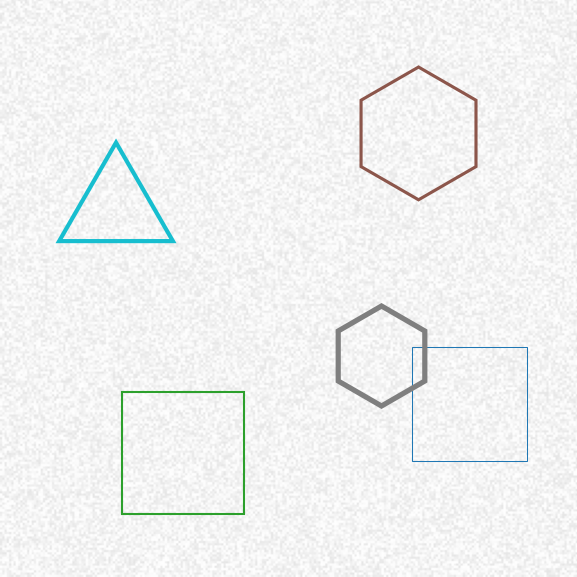[{"shape": "square", "thickness": 0.5, "radius": 0.5, "center": [0.813, 0.3]}, {"shape": "square", "thickness": 1, "radius": 0.53, "center": [0.317, 0.215]}, {"shape": "hexagon", "thickness": 1.5, "radius": 0.57, "center": [0.725, 0.768]}, {"shape": "hexagon", "thickness": 2.5, "radius": 0.43, "center": [0.661, 0.383]}, {"shape": "triangle", "thickness": 2, "radius": 0.57, "center": [0.201, 0.639]}]